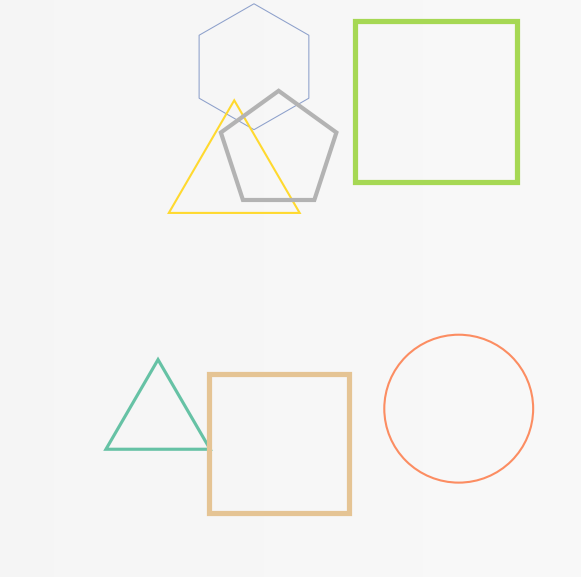[{"shape": "triangle", "thickness": 1.5, "radius": 0.52, "center": [0.272, 0.273]}, {"shape": "circle", "thickness": 1, "radius": 0.64, "center": [0.789, 0.291]}, {"shape": "hexagon", "thickness": 0.5, "radius": 0.55, "center": [0.437, 0.884]}, {"shape": "square", "thickness": 2.5, "radius": 0.7, "center": [0.751, 0.824]}, {"shape": "triangle", "thickness": 1, "radius": 0.65, "center": [0.403, 0.695]}, {"shape": "square", "thickness": 2.5, "radius": 0.6, "center": [0.48, 0.232]}, {"shape": "pentagon", "thickness": 2, "radius": 0.52, "center": [0.479, 0.737]}]